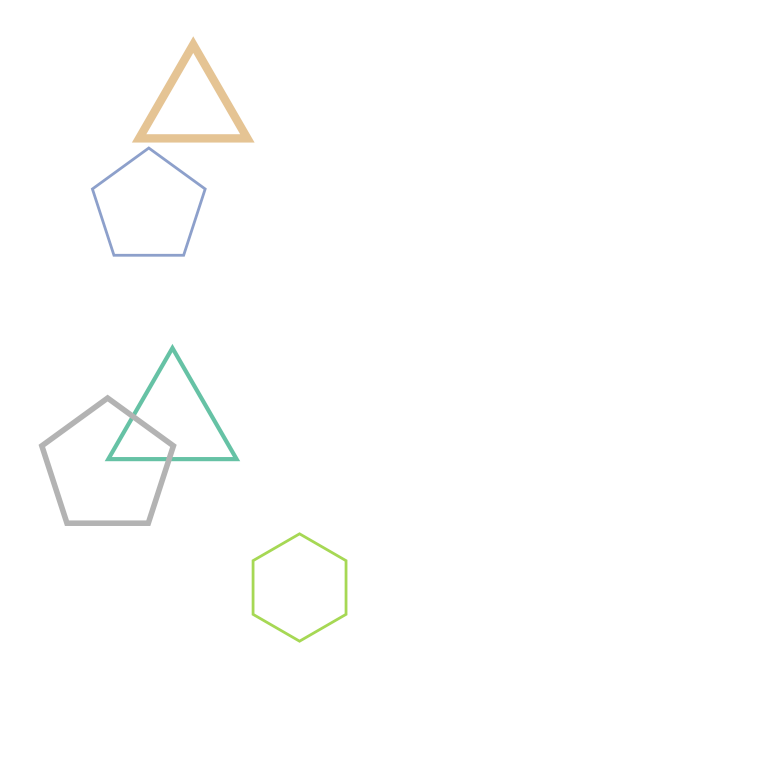[{"shape": "triangle", "thickness": 1.5, "radius": 0.48, "center": [0.224, 0.452]}, {"shape": "pentagon", "thickness": 1, "radius": 0.38, "center": [0.193, 0.731]}, {"shape": "hexagon", "thickness": 1, "radius": 0.35, "center": [0.389, 0.237]}, {"shape": "triangle", "thickness": 3, "radius": 0.41, "center": [0.251, 0.861]}, {"shape": "pentagon", "thickness": 2, "radius": 0.45, "center": [0.14, 0.393]}]